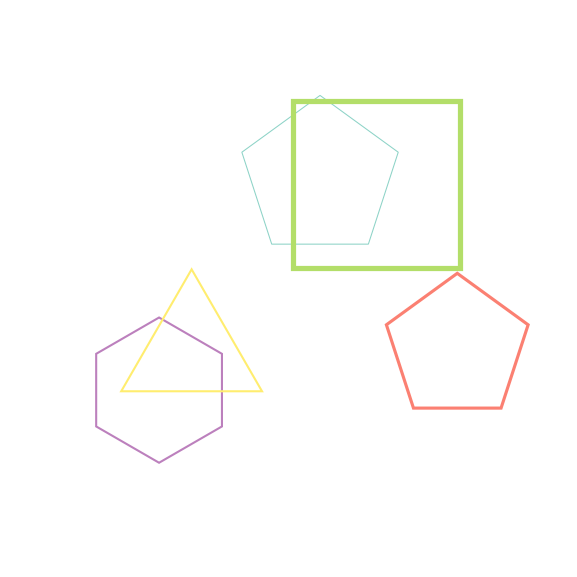[{"shape": "pentagon", "thickness": 0.5, "radius": 0.71, "center": [0.554, 0.692]}, {"shape": "pentagon", "thickness": 1.5, "radius": 0.65, "center": [0.792, 0.397]}, {"shape": "square", "thickness": 2.5, "radius": 0.72, "center": [0.652, 0.679]}, {"shape": "hexagon", "thickness": 1, "radius": 0.63, "center": [0.275, 0.324]}, {"shape": "triangle", "thickness": 1, "radius": 0.7, "center": [0.332, 0.392]}]